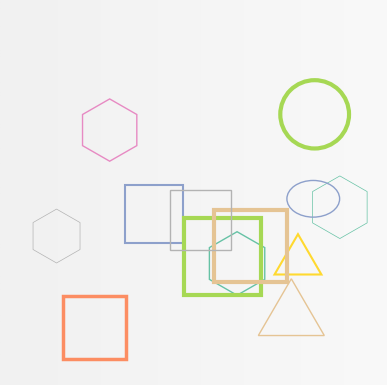[{"shape": "hexagon", "thickness": 1, "radius": 0.41, "center": [0.612, 0.316]}, {"shape": "hexagon", "thickness": 0.5, "radius": 0.41, "center": [0.877, 0.462]}, {"shape": "square", "thickness": 2.5, "radius": 0.41, "center": [0.245, 0.149]}, {"shape": "square", "thickness": 1.5, "radius": 0.37, "center": [0.398, 0.444]}, {"shape": "oval", "thickness": 1, "radius": 0.34, "center": [0.808, 0.484]}, {"shape": "hexagon", "thickness": 1, "radius": 0.4, "center": [0.283, 0.662]}, {"shape": "square", "thickness": 3, "radius": 0.5, "center": [0.574, 0.334]}, {"shape": "circle", "thickness": 3, "radius": 0.44, "center": [0.812, 0.703]}, {"shape": "triangle", "thickness": 1.5, "radius": 0.35, "center": [0.769, 0.322]}, {"shape": "triangle", "thickness": 1, "radius": 0.49, "center": [0.752, 0.178]}, {"shape": "square", "thickness": 3, "radius": 0.47, "center": [0.646, 0.361]}, {"shape": "square", "thickness": 1, "radius": 0.4, "center": [0.518, 0.429]}, {"shape": "hexagon", "thickness": 0.5, "radius": 0.35, "center": [0.146, 0.387]}]